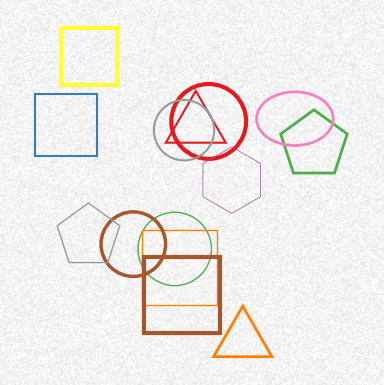[{"shape": "circle", "thickness": 3, "radius": 0.49, "center": [0.542, 0.685]}, {"shape": "triangle", "thickness": 1.5, "radius": 0.45, "center": [0.509, 0.674]}, {"shape": "square", "thickness": 1.5, "radius": 0.4, "center": [0.171, 0.675]}, {"shape": "pentagon", "thickness": 2, "radius": 0.45, "center": [0.815, 0.624]}, {"shape": "circle", "thickness": 1, "radius": 0.48, "center": [0.454, 0.353]}, {"shape": "hexagon", "thickness": 0.5, "radius": 0.43, "center": [0.602, 0.532]}, {"shape": "square", "thickness": 1, "radius": 0.49, "center": [0.466, 0.304]}, {"shape": "triangle", "thickness": 2, "radius": 0.44, "center": [0.631, 0.117]}, {"shape": "square", "thickness": 3, "radius": 0.37, "center": [0.231, 0.854]}, {"shape": "square", "thickness": 3, "radius": 0.49, "center": [0.472, 0.234]}, {"shape": "circle", "thickness": 2.5, "radius": 0.42, "center": [0.346, 0.366]}, {"shape": "oval", "thickness": 2, "radius": 0.5, "center": [0.766, 0.692]}, {"shape": "circle", "thickness": 1.5, "radius": 0.39, "center": [0.478, 0.662]}, {"shape": "pentagon", "thickness": 1, "radius": 0.43, "center": [0.23, 0.387]}]